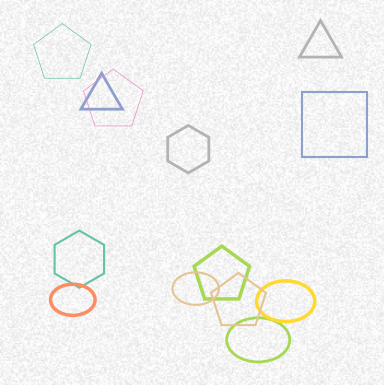[{"shape": "pentagon", "thickness": 0.5, "radius": 0.39, "center": [0.162, 0.86]}, {"shape": "hexagon", "thickness": 1.5, "radius": 0.37, "center": [0.206, 0.327]}, {"shape": "oval", "thickness": 2.5, "radius": 0.29, "center": [0.189, 0.221]}, {"shape": "square", "thickness": 1.5, "radius": 0.42, "center": [0.869, 0.677]}, {"shape": "triangle", "thickness": 2, "radius": 0.31, "center": [0.264, 0.748]}, {"shape": "pentagon", "thickness": 0.5, "radius": 0.41, "center": [0.294, 0.739]}, {"shape": "pentagon", "thickness": 2.5, "radius": 0.38, "center": [0.576, 0.285]}, {"shape": "oval", "thickness": 2, "radius": 0.41, "center": [0.671, 0.117]}, {"shape": "oval", "thickness": 2.5, "radius": 0.38, "center": [0.742, 0.218]}, {"shape": "pentagon", "thickness": 1.5, "radius": 0.37, "center": [0.619, 0.216]}, {"shape": "oval", "thickness": 1.5, "radius": 0.3, "center": [0.508, 0.25]}, {"shape": "triangle", "thickness": 2, "radius": 0.32, "center": [0.833, 0.883]}, {"shape": "hexagon", "thickness": 2, "radius": 0.31, "center": [0.489, 0.613]}]